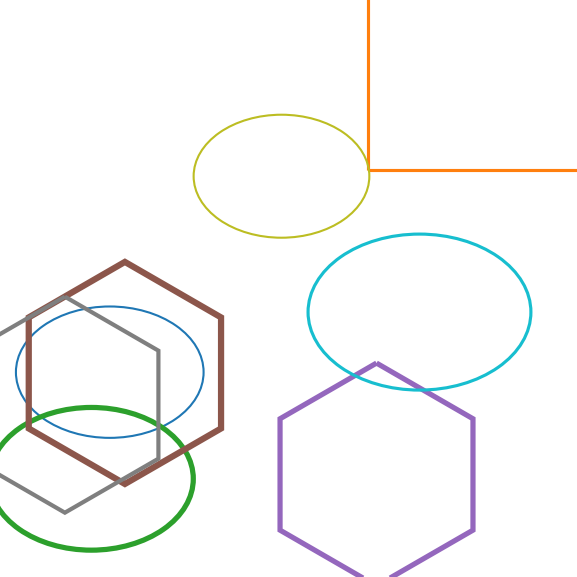[{"shape": "oval", "thickness": 1, "radius": 0.81, "center": [0.19, 0.355]}, {"shape": "square", "thickness": 1.5, "radius": 0.98, "center": [0.833, 0.9]}, {"shape": "oval", "thickness": 2.5, "radius": 0.88, "center": [0.158, 0.17]}, {"shape": "hexagon", "thickness": 2.5, "radius": 0.96, "center": [0.652, 0.178]}, {"shape": "hexagon", "thickness": 3, "radius": 0.96, "center": [0.216, 0.353]}, {"shape": "hexagon", "thickness": 2, "radius": 0.94, "center": [0.112, 0.298]}, {"shape": "oval", "thickness": 1, "radius": 0.76, "center": [0.487, 0.694]}, {"shape": "oval", "thickness": 1.5, "radius": 0.96, "center": [0.726, 0.459]}]